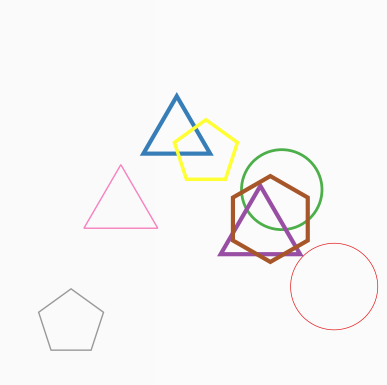[{"shape": "circle", "thickness": 0.5, "radius": 0.56, "center": [0.862, 0.256]}, {"shape": "triangle", "thickness": 3, "radius": 0.5, "center": [0.456, 0.651]}, {"shape": "circle", "thickness": 2, "radius": 0.52, "center": [0.727, 0.507]}, {"shape": "triangle", "thickness": 3, "radius": 0.59, "center": [0.672, 0.399]}, {"shape": "pentagon", "thickness": 2.5, "radius": 0.43, "center": [0.531, 0.603]}, {"shape": "hexagon", "thickness": 3, "radius": 0.56, "center": [0.698, 0.431]}, {"shape": "triangle", "thickness": 1, "radius": 0.55, "center": [0.312, 0.462]}, {"shape": "pentagon", "thickness": 1, "radius": 0.44, "center": [0.183, 0.162]}]